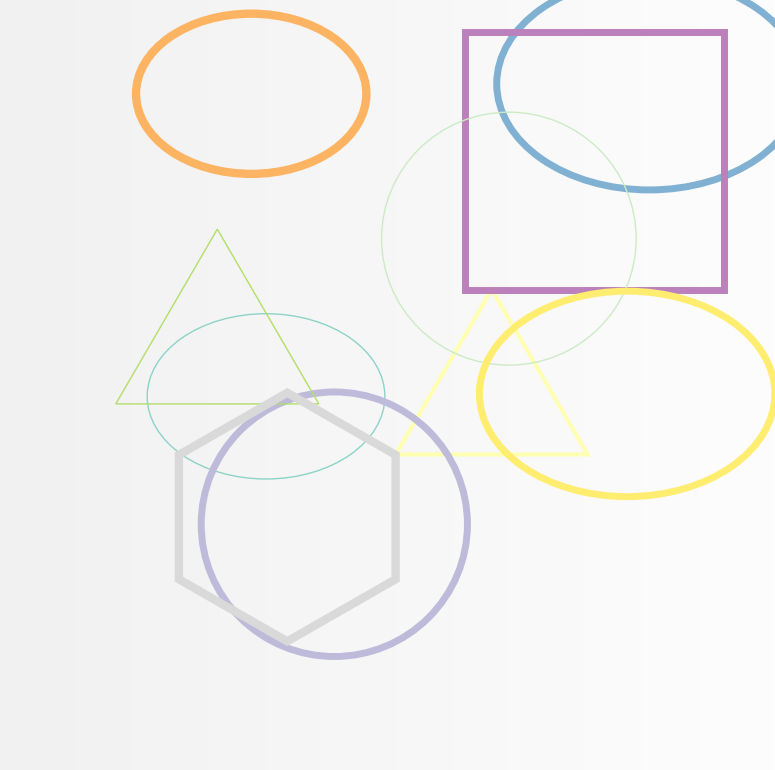[{"shape": "oval", "thickness": 0.5, "radius": 0.77, "center": [0.343, 0.485]}, {"shape": "triangle", "thickness": 1.5, "radius": 0.71, "center": [0.634, 0.481]}, {"shape": "circle", "thickness": 2.5, "radius": 0.86, "center": [0.431, 0.319]}, {"shape": "oval", "thickness": 2.5, "radius": 0.98, "center": [0.838, 0.891]}, {"shape": "oval", "thickness": 3, "radius": 0.74, "center": [0.324, 0.878]}, {"shape": "triangle", "thickness": 0.5, "radius": 0.76, "center": [0.28, 0.551]}, {"shape": "hexagon", "thickness": 3, "radius": 0.81, "center": [0.371, 0.328]}, {"shape": "square", "thickness": 2.5, "radius": 0.84, "center": [0.767, 0.791]}, {"shape": "circle", "thickness": 0.5, "radius": 0.82, "center": [0.657, 0.69]}, {"shape": "oval", "thickness": 2.5, "radius": 0.95, "center": [0.809, 0.488]}]